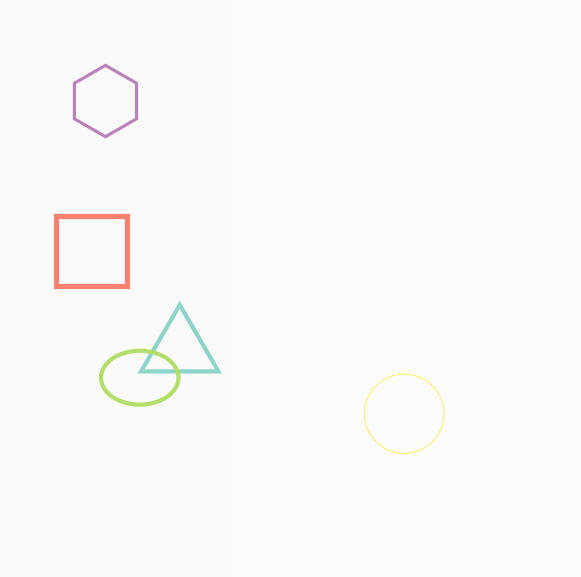[{"shape": "triangle", "thickness": 2, "radius": 0.38, "center": [0.309, 0.394]}, {"shape": "square", "thickness": 2.5, "radius": 0.3, "center": [0.158, 0.564]}, {"shape": "oval", "thickness": 2, "radius": 0.33, "center": [0.24, 0.345]}, {"shape": "hexagon", "thickness": 1.5, "radius": 0.31, "center": [0.181, 0.824]}, {"shape": "circle", "thickness": 0.5, "radius": 0.34, "center": [0.695, 0.283]}]